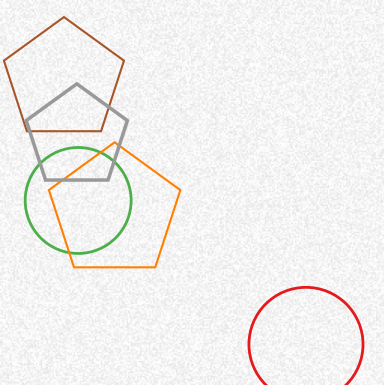[{"shape": "circle", "thickness": 2, "radius": 0.74, "center": [0.795, 0.106]}, {"shape": "circle", "thickness": 2, "radius": 0.69, "center": [0.203, 0.479]}, {"shape": "pentagon", "thickness": 1.5, "radius": 0.9, "center": [0.298, 0.451]}, {"shape": "pentagon", "thickness": 1.5, "radius": 0.82, "center": [0.166, 0.792]}, {"shape": "pentagon", "thickness": 2.5, "radius": 0.69, "center": [0.199, 0.644]}]